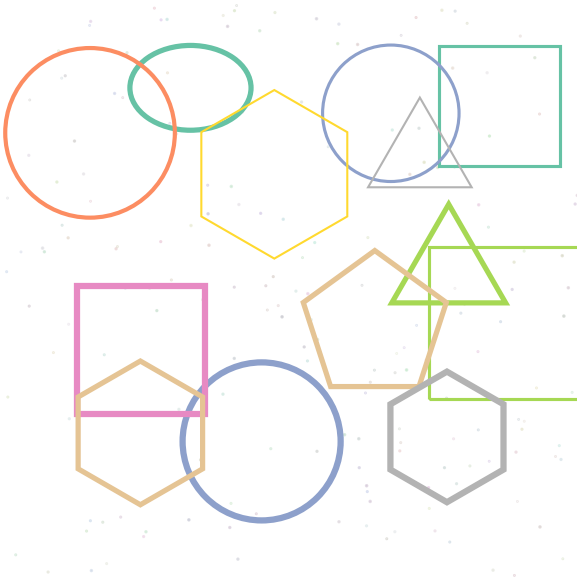[{"shape": "oval", "thickness": 2.5, "radius": 0.52, "center": [0.33, 0.847]}, {"shape": "square", "thickness": 1.5, "radius": 0.52, "center": [0.864, 0.816]}, {"shape": "circle", "thickness": 2, "radius": 0.73, "center": [0.156, 0.769]}, {"shape": "circle", "thickness": 3, "radius": 0.68, "center": [0.453, 0.235]}, {"shape": "circle", "thickness": 1.5, "radius": 0.59, "center": [0.677, 0.803]}, {"shape": "square", "thickness": 3, "radius": 0.55, "center": [0.244, 0.393]}, {"shape": "square", "thickness": 1.5, "radius": 0.66, "center": [0.875, 0.439]}, {"shape": "triangle", "thickness": 2.5, "radius": 0.57, "center": [0.777, 0.532]}, {"shape": "hexagon", "thickness": 1, "radius": 0.73, "center": [0.475, 0.697]}, {"shape": "hexagon", "thickness": 2.5, "radius": 0.62, "center": [0.243, 0.25]}, {"shape": "pentagon", "thickness": 2.5, "radius": 0.65, "center": [0.649, 0.435]}, {"shape": "triangle", "thickness": 1, "radius": 0.52, "center": [0.727, 0.727]}, {"shape": "hexagon", "thickness": 3, "radius": 0.57, "center": [0.774, 0.243]}]